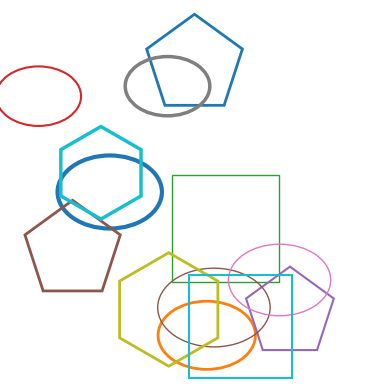[{"shape": "pentagon", "thickness": 2, "radius": 0.65, "center": [0.505, 0.832]}, {"shape": "oval", "thickness": 3, "radius": 0.68, "center": [0.285, 0.501]}, {"shape": "oval", "thickness": 2, "radius": 0.63, "center": [0.537, 0.129]}, {"shape": "square", "thickness": 1, "radius": 0.69, "center": [0.587, 0.407]}, {"shape": "oval", "thickness": 1.5, "radius": 0.55, "center": [0.1, 0.75]}, {"shape": "pentagon", "thickness": 1.5, "radius": 0.6, "center": [0.753, 0.188]}, {"shape": "oval", "thickness": 1, "radius": 0.73, "center": [0.556, 0.201]}, {"shape": "pentagon", "thickness": 2, "radius": 0.65, "center": [0.189, 0.35]}, {"shape": "oval", "thickness": 1, "radius": 0.66, "center": [0.726, 0.273]}, {"shape": "oval", "thickness": 2.5, "radius": 0.55, "center": [0.435, 0.776]}, {"shape": "hexagon", "thickness": 2, "radius": 0.74, "center": [0.438, 0.196]}, {"shape": "square", "thickness": 1.5, "radius": 0.67, "center": [0.625, 0.153]}, {"shape": "hexagon", "thickness": 2.5, "radius": 0.6, "center": [0.262, 0.551]}]